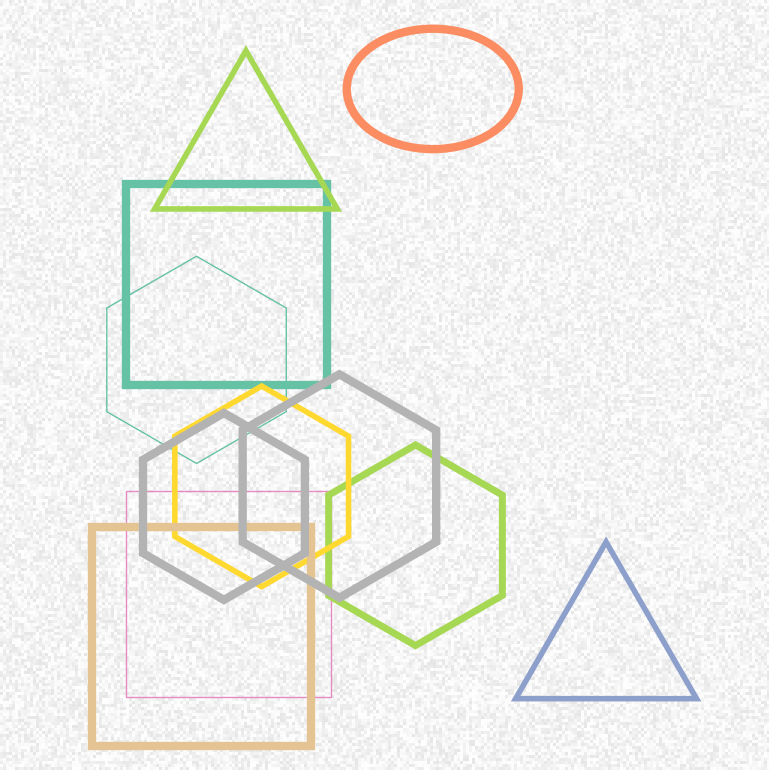[{"shape": "hexagon", "thickness": 0.5, "radius": 0.67, "center": [0.255, 0.533]}, {"shape": "square", "thickness": 3, "radius": 0.65, "center": [0.294, 0.631]}, {"shape": "oval", "thickness": 3, "radius": 0.56, "center": [0.562, 0.885]}, {"shape": "triangle", "thickness": 2, "radius": 0.68, "center": [0.787, 0.16]}, {"shape": "square", "thickness": 0.5, "radius": 0.67, "center": [0.297, 0.228]}, {"shape": "triangle", "thickness": 2, "radius": 0.68, "center": [0.319, 0.797]}, {"shape": "hexagon", "thickness": 2.5, "radius": 0.65, "center": [0.54, 0.292]}, {"shape": "hexagon", "thickness": 2, "radius": 0.65, "center": [0.34, 0.368]}, {"shape": "square", "thickness": 3, "radius": 0.71, "center": [0.261, 0.173]}, {"shape": "hexagon", "thickness": 3, "radius": 0.61, "center": [0.291, 0.342]}, {"shape": "hexagon", "thickness": 3, "radius": 0.73, "center": [0.441, 0.369]}]